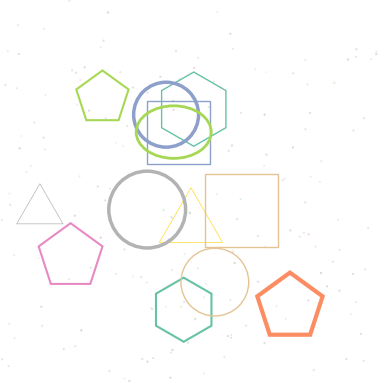[{"shape": "hexagon", "thickness": 1, "radius": 0.48, "center": [0.503, 0.717]}, {"shape": "hexagon", "thickness": 1.5, "radius": 0.42, "center": [0.477, 0.196]}, {"shape": "pentagon", "thickness": 3, "radius": 0.45, "center": [0.753, 0.203]}, {"shape": "circle", "thickness": 2.5, "radius": 0.42, "center": [0.431, 0.702]}, {"shape": "square", "thickness": 1, "radius": 0.41, "center": [0.464, 0.656]}, {"shape": "pentagon", "thickness": 1.5, "radius": 0.44, "center": [0.183, 0.333]}, {"shape": "oval", "thickness": 2, "radius": 0.49, "center": [0.451, 0.657]}, {"shape": "pentagon", "thickness": 1.5, "radius": 0.36, "center": [0.266, 0.746]}, {"shape": "triangle", "thickness": 0.5, "radius": 0.47, "center": [0.496, 0.418]}, {"shape": "square", "thickness": 1, "radius": 0.47, "center": [0.627, 0.453]}, {"shape": "circle", "thickness": 1, "radius": 0.44, "center": [0.558, 0.267]}, {"shape": "triangle", "thickness": 0.5, "radius": 0.35, "center": [0.104, 0.453]}, {"shape": "circle", "thickness": 2.5, "radius": 0.5, "center": [0.382, 0.456]}]